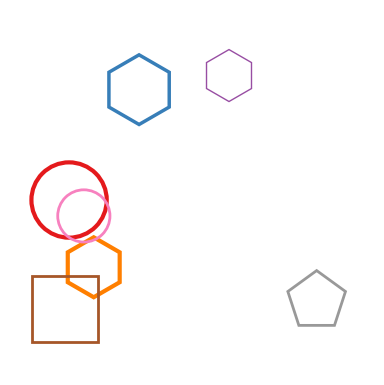[{"shape": "circle", "thickness": 3, "radius": 0.49, "center": [0.179, 0.48]}, {"shape": "hexagon", "thickness": 2.5, "radius": 0.45, "center": [0.361, 0.767]}, {"shape": "hexagon", "thickness": 1, "radius": 0.34, "center": [0.595, 0.804]}, {"shape": "hexagon", "thickness": 3, "radius": 0.39, "center": [0.243, 0.306]}, {"shape": "square", "thickness": 2, "radius": 0.43, "center": [0.168, 0.197]}, {"shape": "circle", "thickness": 2, "radius": 0.34, "center": [0.218, 0.439]}, {"shape": "pentagon", "thickness": 2, "radius": 0.39, "center": [0.822, 0.219]}]